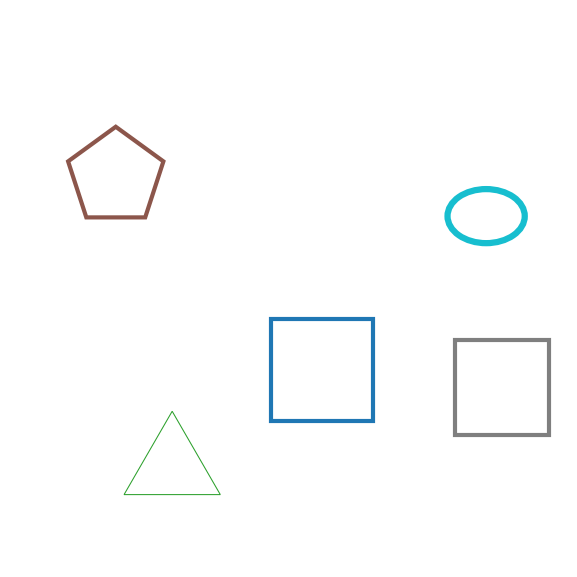[{"shape": "square", "thickness": 2, "radius": 0.44, "center": [0.558, 0.359]}, {"shape": "triangle", "thickness": 0.5, "radius": 0.48, "center": [0.298, 0.191]}, {"shape": "pentagon", "thickness": 2, "radius": 0.43, "center": [0.2, 0.693]}, {"shape": "square", "thickness": 2, "radius": 0.41, "center": [0.869, 0.328]}, {"shape": "oval", "thickness": 3, "radius": 0.33, "center": [0.842, 0.625]}]